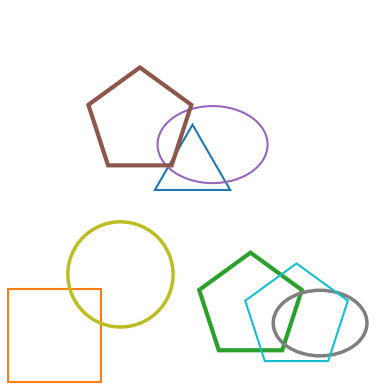[{"shape": "triangle", "thickness": 1.5, "radius": 0.57, "center": [0.5, 0.563]}, {"shape": "square", "thickness": 1.5, "radius": 0.6, "center": [0.142, 0.129]}, {"shape": "pentagon", "thickness": 3, "radius": 0.7, "center": [0.651, 0.204]}, {"shape": "oval", "thickness": 1.5, "radius": 0.71, "center": [0.552, 0.624]}, {"shape": "pentagon", "thickness": 3, "radius": 0.7, "center": [0.363, 0.684]}, {"shape": "oval", "thickness": 2.5, "radius": 0.61, "center": [0.831, 0.161]}, {"shape": "circle", "thickness": 2.5, "radius": 0.68, "center": [0.313, 0.287]}, {"shape": "pentagon", "thickness": 1.5, "radius": 0.7, "center": [0.77, 0.176]}]